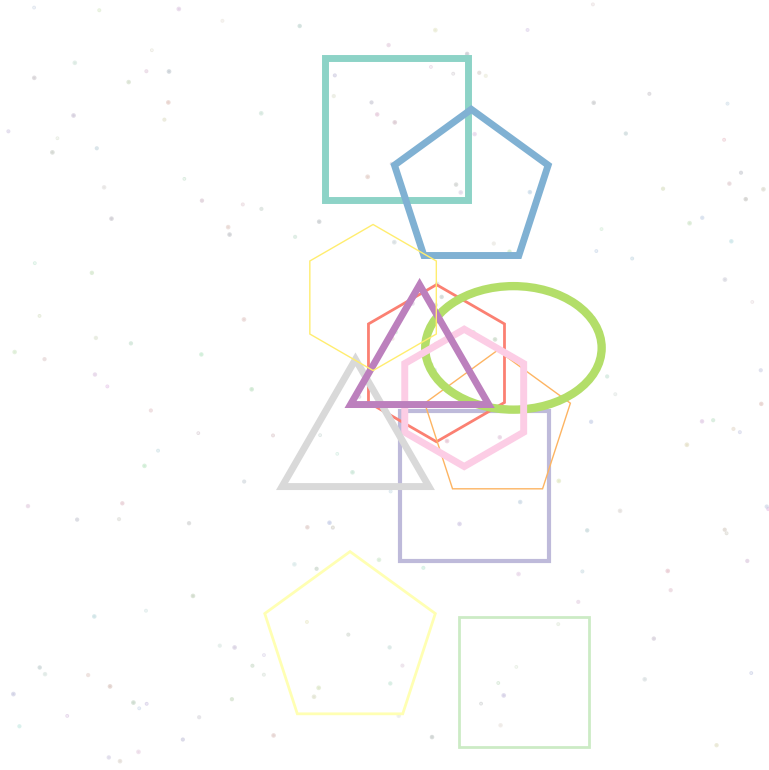[{"shape": "square", "thickness": 2.5, "radius": 0.46, "center": [0.515, 0.832]}, {"shape": "pentagon", "thickness": 1, "radius": 0.58, "center": [0.455, 0.167]}, {"shape": "square", "thickness": 1.5, "radius": 0.48, "center": [0.616, 0.369]}, {"shape": "hexagon", "thickness": 1, "radius": 0.51, "center": [0.567, 0.528]}, {"shape": "pentagon", "thickness": 2.5, "radius": 0.52, "center": [0.612, 0.753]}, {"shape": "pentagon", "thickness": 0.5, "radius": 0.5, "center": [0.646, 0.446]}, {"shape": "oval", "thickness": 3, "radius": 0.57, "center": [0.667, 0.548]}, {"shape": "hexagon", "thickness": 2.5, "radius": 0.45, "center": [0.603, 0.483]}, {"shape": "triangle", "thickness": 2.5, "radius": 0.55, "center": [0.462, 0.423]}, {"shape": "triangle", "thickness": 2.5, "radius": 0.52, "center": [0.545, 0.526]}, {"shape": "square", "thickness": 1, "radius": 0.42, "center": [0.681, 0.115]}, {"shape": "hexagon", "thickness": 0.5, "radius": 0.47, "center": [0.485, 0.614]}]